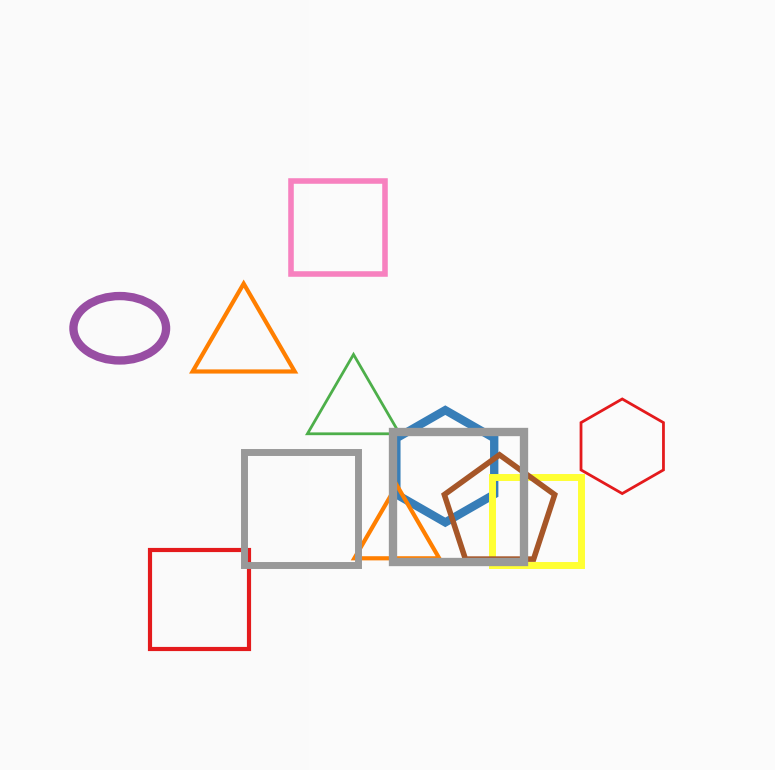[{"shape": "square", "thickness": 1.5, "radius": 0.32, "center": [0.258, 0.221]}, {"shape": "hexagon", "thickness": 1, "radius": 0.31, "center": [0.803, 0.42]}, {"shape": "hexagon", "thickness": 3, "radius": 0.36, "center": [0.575, 0.394]}, {"shape": "triangle", "thickness": 1, "radius": 0.34, "center": [0.456, 0.471]}, {"shape": "oval", "thickness": 3, "radius": 0.3, "center": [0.155, 0.574]}, {"shape": "triangle", "thickness": 1.5, "radius": 0.32, "center": [0.512, 0.307]}, {"shape": "triangle", "thickness": 1.5, "radius": 0.38, "center": [0.314, 0.556]}, {"shape": "square", "thickness": 2.5, "radius": 0.29, "center": [0.692, 0.323]}, {"shape": "pentagon", "thickness": 2, "radius": 0.37, "center": [0.645, 0.334]}, {"shape": "square", "thickness": 2, "radius": 0.3, "center": [0.436, 0.704]}, {"shape": "square", "thickness": 3, "radius": 0.42, "center": [0.592, 0.354]}, {"shape": "square", "thickness": 2.5, "radius": 0.37, "center": [0.388, 0.34]}]